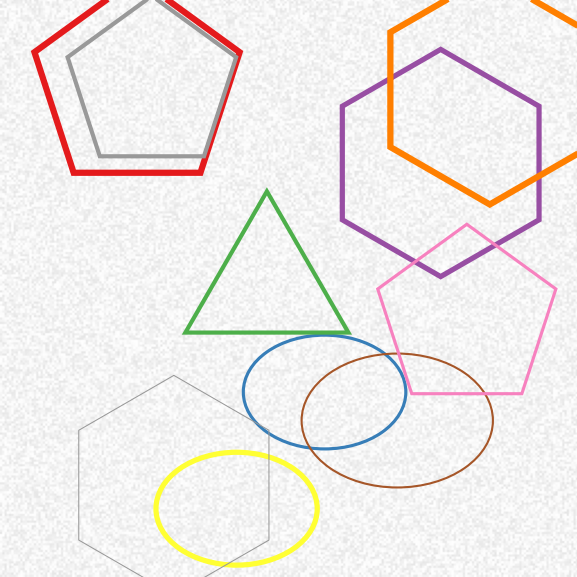[{"shape": "pentagon", "thickness": 3, "radius": 0.93, "center": [0.237, 0.851]}, {"shape": "oval", "thickness": 1.5, "radius": 0.7, "center": [0.562, 0.32]}, {"shape": "triangle", "thickness": 2, "radius": 0.81, "center": [0.462, 0.505]}, {"shape": "hexagon", "thickness": 2.5, "radius": 0.98, "center": [0.763, 0.717]}, {"shape": "hexagon", "thickness": 3, "radius": 0.99, "center": [0.848, 0.844]}, {"shape": "oval", "thickness": 2.5, "radius": 0.7, "center": [0.41, 0.118]}, {"shape": "oval", "thickness": 1, "radius": 0.83, "center": [0.688, 0.271]}, {"shape": "pentagon", "thickness": 1.5, "radius": 0.81, "center": [0.808, 0.449]}, {"shape": "hexagon", "thickness": 0.5, "radius": 0.95, "center": [0.301, 0.159]}, {"shape": "pentagon", "thickness": 2, "radius": 0.77, "center": [0.263, 0.853]}]